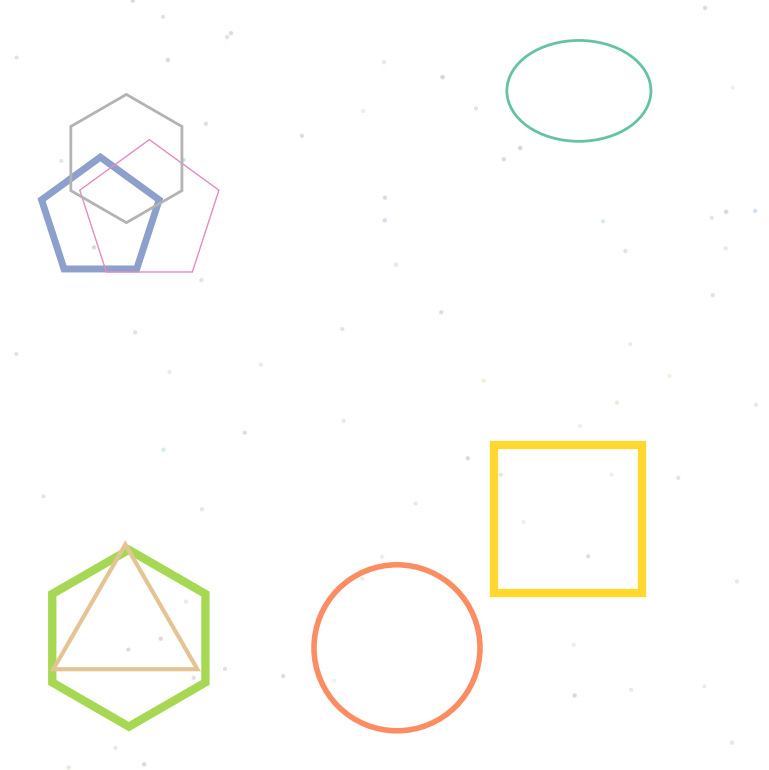[{"shape": "oval", "thickness": 1, "radius": 0.47, "center": [0.752, 0.882]}, {"shape": "circle", "thickness": 2, "radius": 0.54, "center": [0.516, 0.159]}, {"shape": "pentagon", "thickness": 2.5, "radius": 0.4, "center": [0.13, 0.716]}, {"shape": "pentagon", "thickness": 0.5, "radius": 0.48, "center": [0.194, 0.724]}, {"shape": "hexagon", "thickness": 3, "radius": 0.57, "center": [0.167, 0.171]}, {"shape": "square", "thickness": 3, "radius": 0.48, "center": [0.738, 0.326]}, {"shape": "triangle", "thickness": 1.5, "radius": 0.54, "center": [0.163, 0.185]}, {"shape": "hexagon", "thickness": 1, "radius": 0.42, "center": [0.164, 0.794]}]